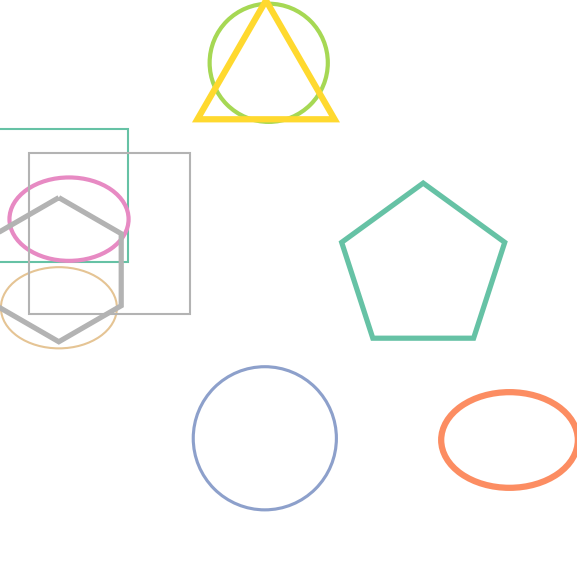[{"shape": "square", "thickness": 1, "radius": 0.57, "center": [0.107, 0.661]}, {"shape": "pentagon", "thickness": 2.5, "radius": 0.74, "center": [0.733, 0.534]}, {"shape": "oval", "thickness": 3, "radius": 0.59, "center": [0.882, 0.237]}, {"shape": "circle", "thickness": 1.5, "radius": 0.62, "center": [0.459, 0.24]}, {"shape": "oval", "thickness": 2, "radius": 0.52, "center": [0.12, 0.62]}, {"shape": "circle", "thickness": 2, "radius": 0.51, "center": [0.465, 0.89]}, {"shape": "triangle", "thickness": 3, "radius": 0.69, "center": [0.461, 0.861]}, {"shape": "oval", "thickness": 1, "radius": 0.5, "center": [0.102, 0.466]}, {"shape": "square", "thickness": 1, "radius": 0.7, "center": [0.189, 0.595]}, {"shape": "hexagon", "thickness": 2.5, "radius": 0.62, "center": [0.102, 0.532]}]